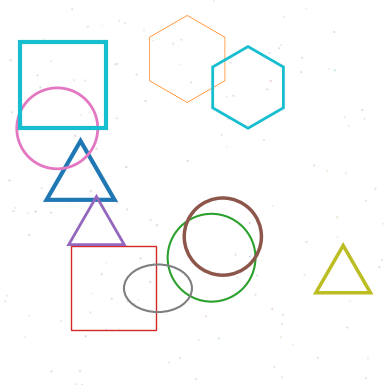[{"shape": "triangle", "thickness": 3, "radius": 0.51, "center": [0.209, 0.532]}, {"shape": "hexagon", "thickness": 0.5, "radius": 0.57, "center": [0.486, 0.847]}, {"shape": "circle", "thickness": 1.5, "radius": 0.57, "center": [0.55, 0.331]}, {"shape": "square", "thickness": 1, "radius": 0.55, "center": [0.295, 0.253]}, {"shape": "triangle", "thickness": 2, "radius": 0.42, "center": [0.251, 0.406]}, {"shape": "circle", "thickness": 2.5, "radius": 0.5, "center": [0.579, 0.385]}, {"shape": "circle", "thickness": 2, "radius": 0.53, "center": [0.149, 0.667]}, {"shape": "oval", "thickness": 1.5, "radius": 0.44, "center": [0.41, 0.251]}, {"shape": "triangle", "thickness": 2.5, "radius": 0.41, "center": [0.891, 0.281]}, {"shape": "hexagon", "thickness": 2, "radius": 0.53, "center": [0.644, 0.773]}, {"shape": "square", "thickness": 3, "radius": 0.56, "center": [0.164, 0.778]}]